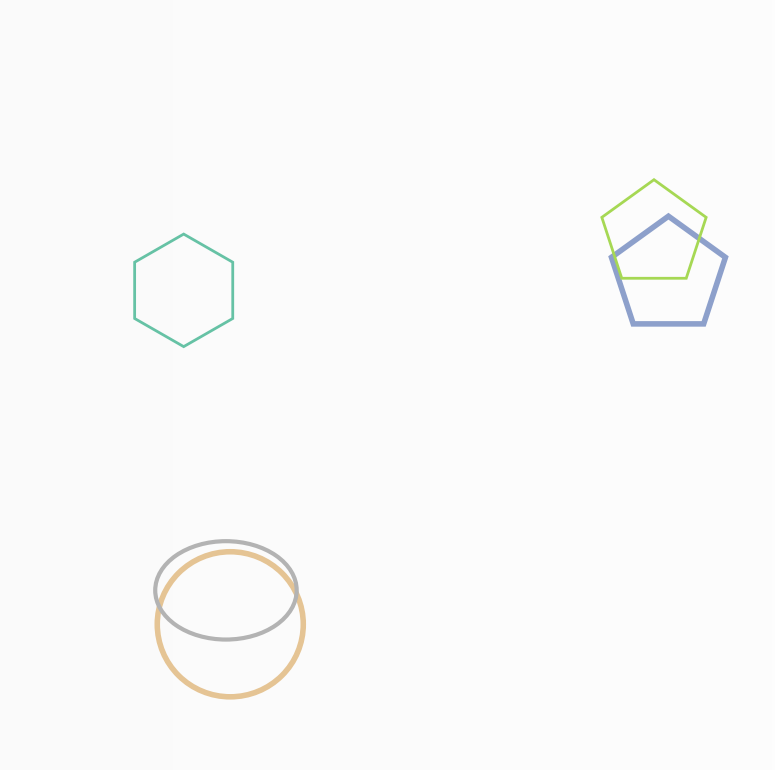[{"shape": "hexagon", "thickness": 1, "radius": 0.37, "center": [0.237, 0.623]}, {"shape": "pentagon", "thickness": 2, "radius": 0.39, "center": [0.863, 0.642]}, {"shape": "pentagon", "thickness": 1, "radius": 0.35, "center": [0.844, 0.696]}, {"shape": "circle", "thickness": 2, "radius": 0.47, "center": [0.297, 0.189]}, {"shape": "oval", "thickness": 1.5, "radius": 0.46, "center": [0.292, 0.233]}]